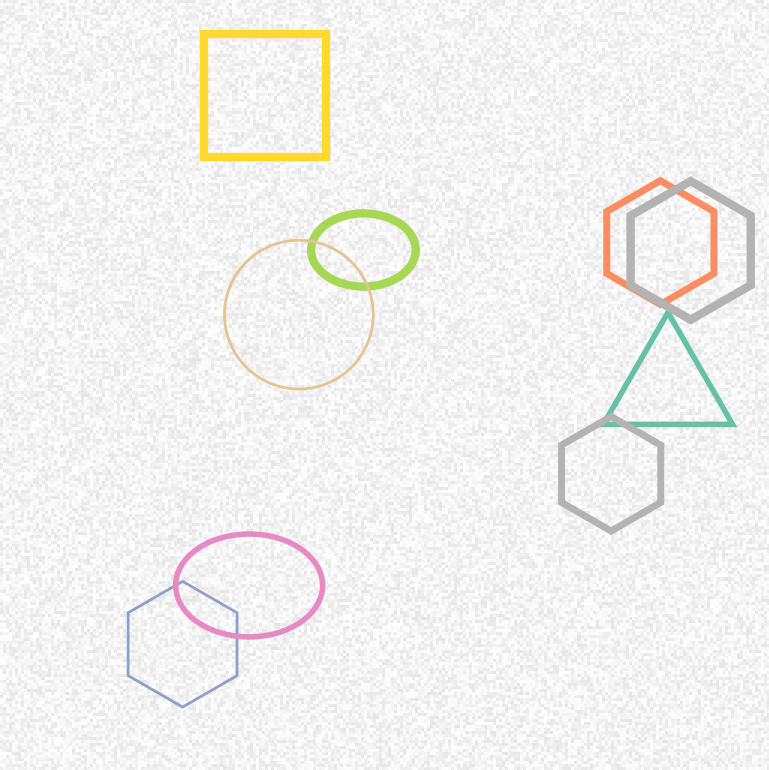[{"shape": "triangle", "thickness": 2, "radius": 0.48, "center": [0.868, 0.497]}, {"shape": "hexagon", "thickness": 2.5, "radius": 0.4, "center": [0.858, 0.685]}, {"shape": "hexagon", "thickness": 1, "radius": 0.41, "center": [0.237, 0.163]}, {"shape": "oval", "thickness": 2, "radius": 0.48, "center": [0.324, 0.24]}, {"shape": "oval", "thickness": 3, "radius": 0.34, "center": [0.472, 0.675]}, {"shape": "square", "thickness": 3, "radius": 0.4, "center": [0.344, 0.876]}, {"shape": "circle", "thickness": 1, "radius": 0.48, "center": [0.388, 0.591]}, {"shape": "hexagon", "thickness": 2.5, "radius": 0.37, "center": [0.794, 0.385]}, {"shape": "hexagon", "thickness": 3, "radius": 0.45, "center": [0.897, 0.675]}]